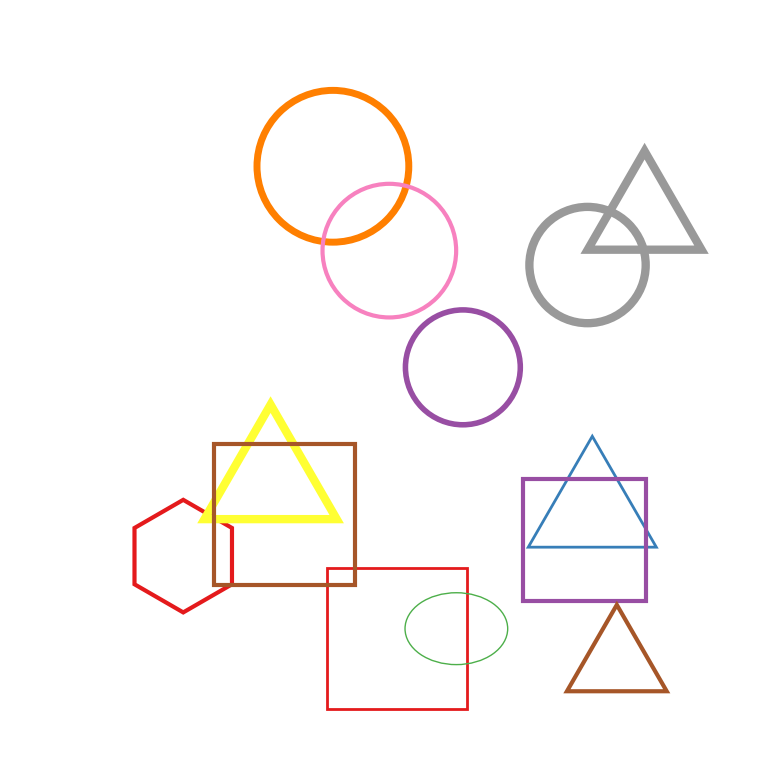[{"shape": "square", "thickness": 1, "radius": 0.46, "center": [0.515, 0.171]}, {"shape": "hexagon", "thickness": 1.5, "radius": 0.37, "center": [0.238, 0.278]}, {"shape": "triangle", "thickness": 1, "radius": 0.48, "center": [0.769, 0.337]}, {"shape": "oval", "thickness": 0.5, "radius": 0.33, "center": [0.593, 0.184]}, {"shape": "square", "thickness": 1.5, "radius": 0.4, "center": [0.759, 0.298]}, {"shape": "circle", "thickness": 2, "radius": 0.37, "center": [0.601, 0.523]}, {"shape": "circle", "thickness": 2.5, "radius": 0.49, "center": [0.432, 0.784]}, {"shape": "triangle", "thickness": 3, "radius": 0.5, "center": [0.351, 0.375]}, {"shape": "square", "thickness": 1.5, "radius": 0.46, "center": [0.369, 0.332]}, {"shape": "triangle", "thickness": 1.5, "radius": 0.37, "center": [0.801, 0.14]}, {"shape": "circle", "thickness": 1.5, "radius": 0.43, "center": [0.506, 0.675]}, {"shape": "circle", "thickness": 3, "radius": 0.38, "center": [0.763, 0.656]}, {"shape": "triangle", "thickness": 3, "radius": 0.43, "center": [0.837, 0.718]}]